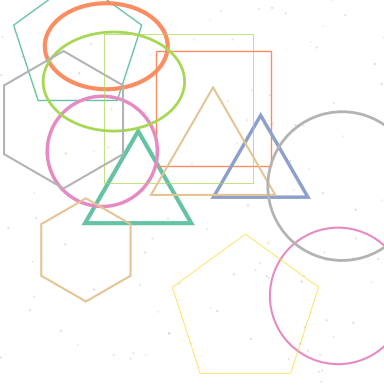[{"shape": "triangle", "thickness": 3, "radius": 0.8, "center": [0.359, 0.5]}, {"shape": "pentagon", "thickness": 1, "radius": 0.87, "center": [0.202, 0.88]}, {"shape": "square", "thickness": 1, "radius": 0.75, "center": [0.556, 0.718]}, {"shape": "oval", "thickness": 3, "radius": 0.8, "center": [0.276, 0.88]}, {"shape": "triangle", "thickness": 2.5, "radius": 0.71, "center": [0.677, 0.559]}, {"shape": "circle", "thickness": 2.5, "radius": 0.72, "center": [0.266, 0.607]}, {"shape": "circle", "thickness": 1.5, "radius": 0.89, "center": [0.878, 0.231]}, {"shape": "square", "thickness": 0.5, "radius": 0.97, "center": [0.465, 0.717]}, {"shape": "oval", "thickness": 2, "radius": 0.92, "center": [0.296, 0.788]}, {"shape": "pentagon", "thickness": 0.5, "radius": 1.0, "center": [0.638, 0.192]}, {"shape": "hexagon", "thickness": 1.5, "radius": 0.67, "center": [0.223, 0.351]}, {"shape": "triangle", "thickness": 1.5, "radius": 0.93, "center": [0.553, 0.587]}, {"shape": "circle", "thickness": 2, "radius": 0.97, "center": [0.889, 0.517]}, {"shape": "hexagon", "thickness": 1.5, "radius": 0.89, "center": [0.165, 0.689]}]